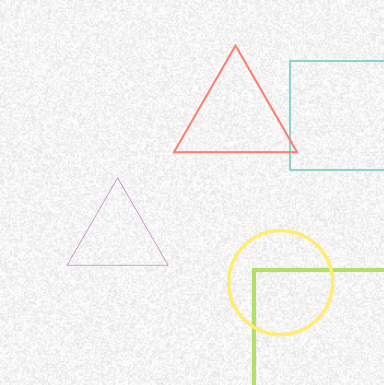[{"shape": "square", "thickness": 1.5, "radius": 0.71, "center": [0.894, 0.7]}, {"shape": "triangle", "thickness": 1.5, "radius": 0.92, "center": [0.612, 0.697]}, {"shape": "square", "thickness": 3, "radius": 0.92, "center": [0.845, 0.114]}, {"shape": "triangle", "thickness": 0.5, "radius": 0.76, "center": [0.306, 0.387]}, {"shape": "circle", "thickness": 2.5, "radius": 0.68, "center": [0.729, 0.266]}]